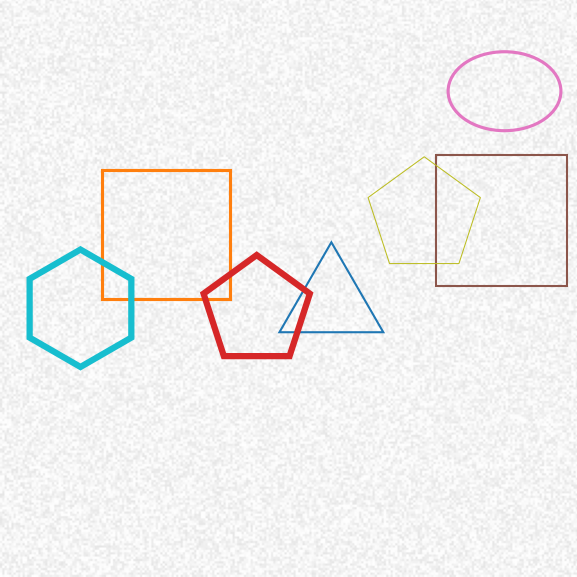[{"shape": "triangle", "thickness": 1, "radius": 0.52, "center": [0.574, 0.476]}, {"shape": "square", "thickness": 1.5, "radius": 0.56, "center": [0.287, 0.592]}, {"shape": "pentagon", "thickness": 3, "radius": 0.48, "center": [0.445, 0.461]}, {"shape": "square", "thickness": 1, "radius": 0.57, "center": [0.869, 0.617]}, {"shape": "oval", "thickness": 1.5, "radius": 0.49, "center": [0.874, 0.841]}, {"shape": "pentagon", "thickness": 0.5, "radius": 0.51, "center": [0.735, 0.625]}, {"shape": "hexagon", "thickness": 3, "radius": 0.51, "center": [0.139, 0.465]}]